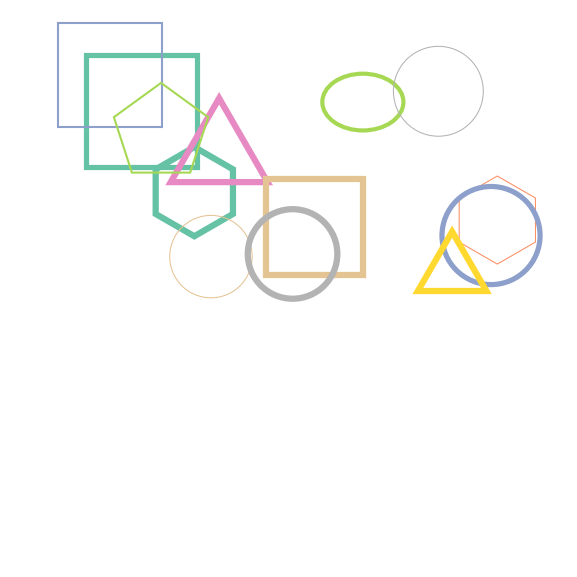[{"shape": "hexagon", "thickness": 3, "radius": 0.39, "center": [0.336, 0.667]}, {"shape": "square", "thickness": 2.5, "radius": 0.48, "center": [0.245, 0.807]}, {"shape": "hexagon", "thickness": 0.5, "radius": 0.38, "center": [0.861, 0.618]}, {"shape": "square", "thickness": 1, "radius": 0.45, "center": [0.19, 0.87]}, {"shape": "circle", "thickness": 2.5, "radius": 0.42, "center": [0.85, 0.591]}, {"shape": "triangle", "thickness": 3, "radius": 0.48, "center": [0.379, 0.732]}, {"shape": "oval", "thickness": 2, "radius": 0.35, "center": [0.628, 0.822]}, {"shape": "pentagon", "thickness": 1, "radius": 0.43, "center": [0.279, 0.77]}, {"shape": "triangle", "thickness": 3, "radius": 0.34, "center": [0.783, 0.529]}, {"shape": "square", "thickness": 3, "radius": 0.42, "center": [0.545, 0.606]}, {"shape": "circle", "thickness": 0.5, "radius": 0.36, "center": [0.365, 0.555]}, {"shape": "circle", "thickness": 3, "radius": 0.39, "center": [0.507, 0.559]}, {"shape": "circle", "thickness": 0.5, "radius": 0.39, "center": [0.759, 0.841]}]